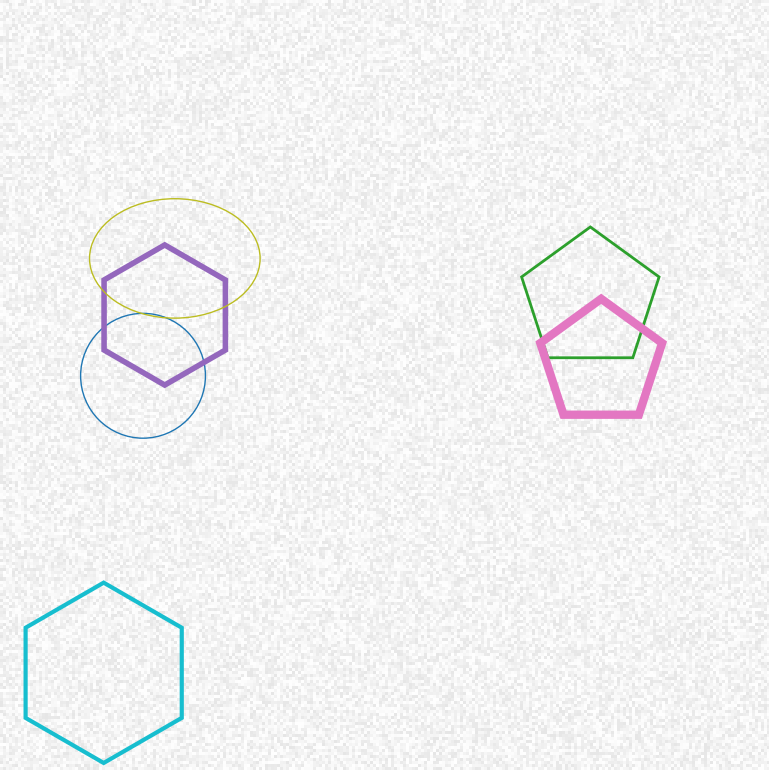[{"shape": "circle", "thickness": 0.5, "radius": 0.41, "center": [0.186, 0.512]}, {"shape": "pentagon", "thickness": 1, "radius": 0.47, "center": [0.767, 0.611]}, {"shape": "hexagon", "thickness": 2, "radius": 0.45, "center": [0.214, 0.591]}, {"shape": "pentagon", "thickness": 3, "radius": 0.42, "center": [0.781, 0.529]}, {"shape": "oval", "thickness": 0.5, "radius": 0.55, "center": [0.227, 0.664]}, {"shape": "hexagon", "thickness": 1.5, "radius": 0.59, "center": [0.135, 0.126]}]